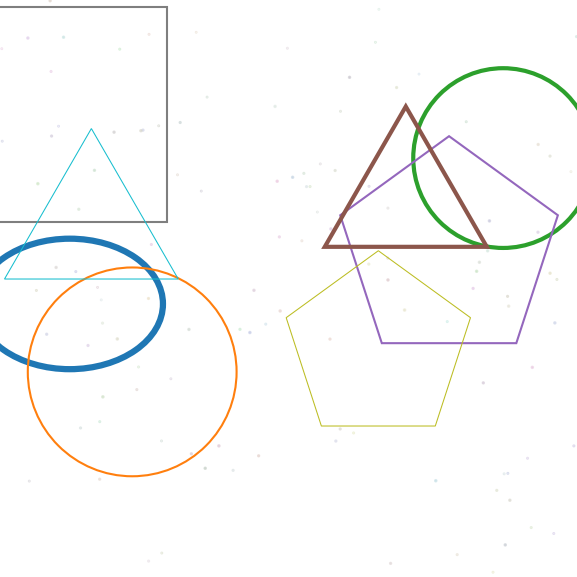[{"shape": "oval", "thickness": 3, "radius": 0.81, "center": [0.121, 0.473]}, {"shape": "circle", "thickness": 1, "radius": 0.9, "center": [0.229, 0.355]}, {"shape": "circle", "thickness": 2, "radius": 0.78, "center": [0.871, 0.725]}, {"shape": "pentagon", "thickness": 1, "radius": 0.99, "center": [0.778, 0.565]}, {"shape": "triangle", "thickness": 2, "radius": 0.81, "center": [0.703, 0.653]}, {"shape": "square", "thickness": 1, "radius": 0.93, "center": [0.103, 0.801]}, {"shape": "pentagon", "thickness": 0.5, "radius": 0.84, "center": [0.655, 0.397]}, {"shape": "triangle", "thickness": 0.5, "radius": 0.87, "center": [0.158, 0.603]}]